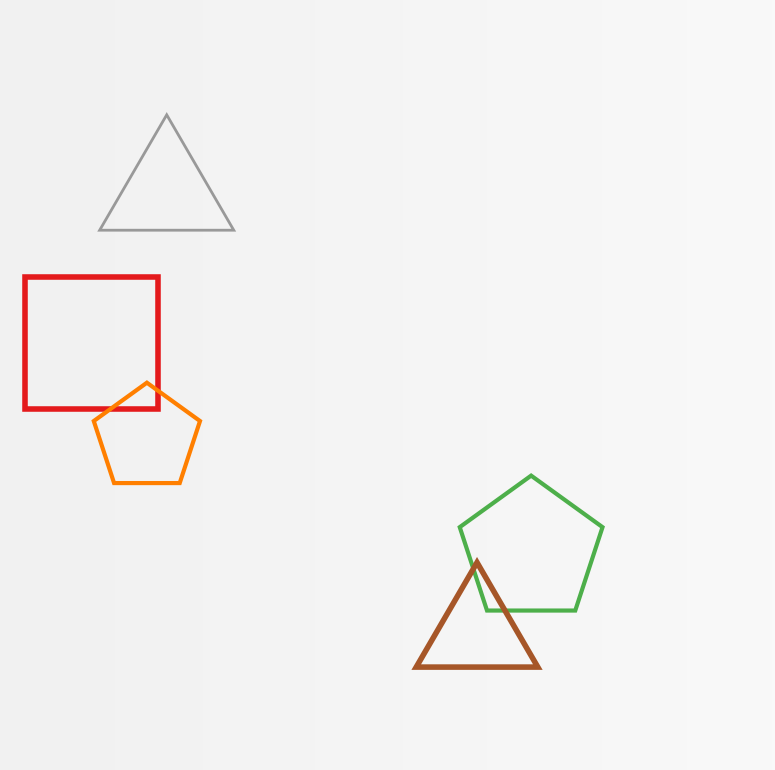[{"shape": "square", "thickness": 2, "radius": 0.43, "center": [0.118, 0.554]}, {"shape": "pentagon", "thickness": 1.5, "radius": 0.48, "center": [0.685, 0.285]}, {"shape": "pentagon", "thickness": 1.5, "radius": 0.36, "center": [0.19, 0.431]}, {"shape": "triangle", "thickness": 2, "radius": 0.45, "center": [0.616, 0.179]}, {"shape": "triangle", "thickness": 1, "radius": 0.5, "center": [0.215, 0.751]}]